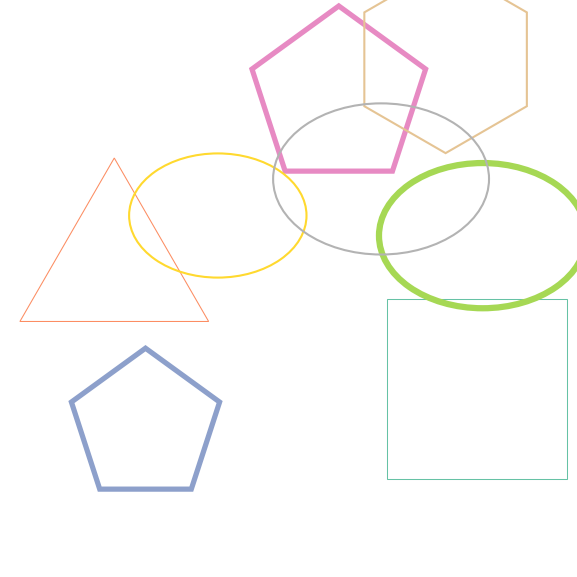[{"shape": "square", "thickness": 0.5, "radius": 0.78, "center": [0.825, 0.326]}, {"shape": "triangle", "thickness": 0.5, "radius": 0.94, "center": [0.198, 0.537]}, {"shape": "pentagon", "thickness": 2.5, "radius": 0.67, "center": [0.252, 0.261]}, {"shape": "pentagon", "thickness": 2.5, "radius": 0.79, "center": [0.587, 0.831]}, {"shape": "oval", "thickness": 3, "radius": 0.9, "center": [0.836, 0.591]}, {"shape": "oval", "thickness": 1, "radius": 0.77, "center": [0.377, 0.626]}, {"shape": "hexagon", "thickness": 1, "radius": 0.81, "center": [0.772, 0.896]}, {"shape": "oval", "thickness": 1, "radius": 0.93, "center": [0.66, 0.689]}]